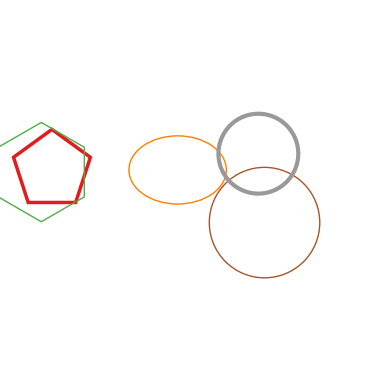[{"shape": "pentagon", "thickness": 2.5, "radius": 0.52, "center": [0.135, 0.559]}, {"shape": "hexagon", "thickness": 1, "radius": 0.64, "center": [0.107, 0.553]}, {"shape": "oval", "thickness": 1, "radius": 0.63, "center": [0.461, 0.559]}, {"shape": "circle", "thickness": 1, "radius": 0.72, "center": [0.687, 0.422]}, {"shape": "circle", "thickness": 3, "radius": 0.52, "center": [0.671, 0.601]}]